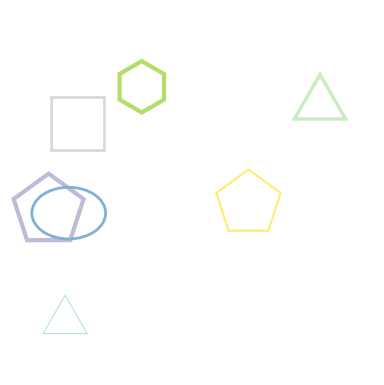[{"shape": "triangle", "thickness": 0.5, "radius": 0.33, "center": [0.169, 0.166]}, {"shape": "pentagon", "thickness": 3, "radius": 0.48, "center": [0.126, 0.454]}, {"shape": "oval", "thickness": 2, "radius": 0.48, "center": [0.178, 0.446]}, {"shape": "hexagon", "thickness": 3, "radius": 0.33, "center": [0.368, 0.775]}, {"shape": "square", "thickness": 2, "radius": 0.34, "center": [0.201, 0.68]}, {"shape": "triangle", "thickness": 2.5, "radius": 0.38, "center": [0.831, 0.729]}, {"shape": "pentagon", "thickness": 1.5, "radius": 0.44, "center": [0.645, 0.472]}]